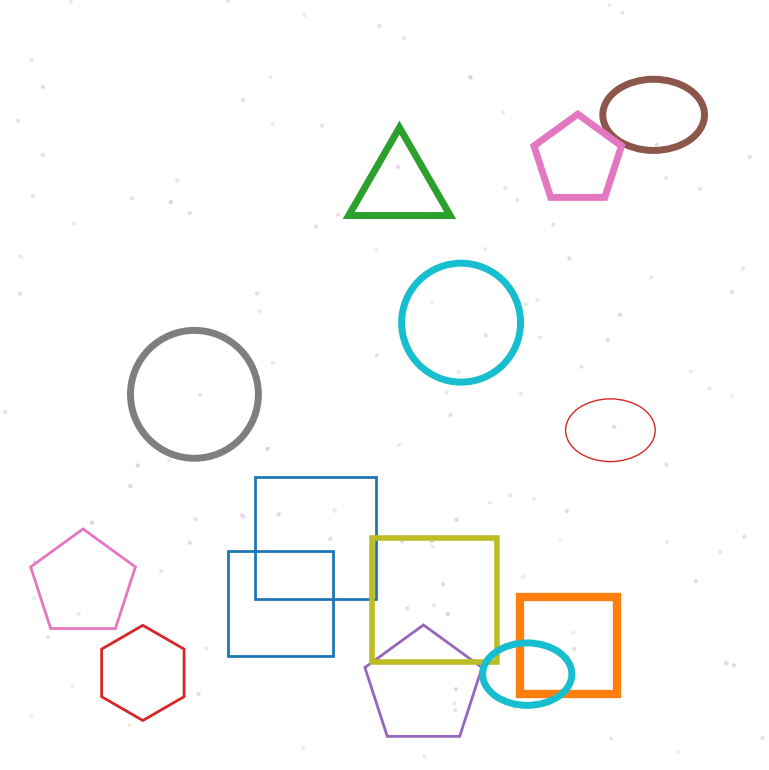[{"shape": "square", "thickness": 1, "radius": 0.34, "center": [0.364, 0.216]}, {"shape": "square", "thickness": 1, "radius": 0.4, "center": [0.41, 0.302]}, {"shape": "square", "thickness": 3, "radius": 0.31, "center": [0.739, 0.162]}, {"shape": "triangle", "thickness": 2.5, "radius": 0.38, "center": [0.519, 0.758]}, {"shape": "oval", "thickness": 0.5, "radius": 0.29, "center": [0.793, 0.441]}, {"shape": "hexagon", "thickness": 1, "radius": 0.31, "center": [0.186, 0.126]}, {"shape": "pentagon", "thickness": 1, "radius": 0.4, "center": [0.55, 0.108]}, {"shape": "oval", "thickness": 2.5, "radius": 0.33, "center": [0.849, 0.851]}, {"shape": "pentagon", "thickness": 2.5, "radius": 0.3, "center": [0.75, 0.792]}, {"shape": "pentagon", "thickness": 1, "radius": 0.36, "center": [0.108, 0.242]}, {"shape": "circle", "thickness": 2.5, "radius": 0.42, "center": [0.253, 0.488]}, {"shape": "square", "thickness": 2, "radius": 0.41, "center": [0.564, 0.221]}, {"shape": "circle", "thickness": 2.5, "radius": 0.39, "center": [0.599, 0.581]}, {"shape": "oval", "thickness": 2.5, "radius": 0.29, "center": [0.685, 0.124]}]